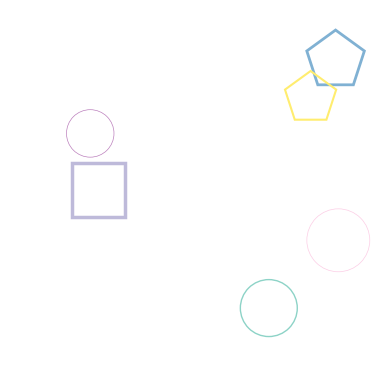[{"shape": "circle", "thickness": 1, "radius": 0.37, "center": [0.698, 0.2]}, {"shape": "square", "thickness": 2.5, "radius": 0.35, "center": [0.256, 0.507]}, {"shape": "pentagon", "thickness": 2, "radius": 0.39, "center": [0.872, 0.843]}, {"shape": "circle", "thickness": 0.5, "radius": 0.41, "center": [0.879, 0.376]}, {"shape": "circle", "thickness": 0.5, "radius": 0.31, "center": [0.234, 0.653]}, {"shape": "pentagon", "thickness": 1.5, "radius": 0.35, "center": [0.807, 0.746]}]